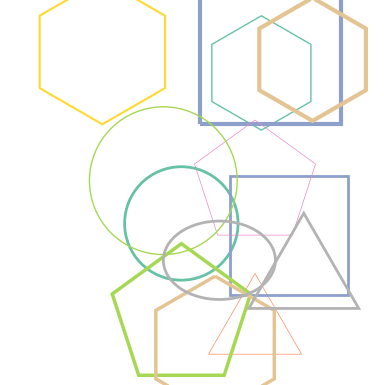[{"shape": "hexagon", "thickness": 1, "radius": 0.74, "center": [0.679, 0.811]}, {"shape": "circle", "thickness": 2, "radius": 0.74, "center": [0.471, 0.42]}, {"shape": "triangle", "thickness": 0.5, "radius": 0.7, "center": [0.662, 0.15]}, {"shape": "square", "thickness": 2, "radius": 0.77, "center": [0.751, 0.388]}, {"shape": "square", "thickness": 3, "radius": 0.92, "center": [0.703, 0.861]}, {"shape": "pentagon", "thickness": 0.5, "radius": 0.83, "center": [0.662, 0.523]}, {"shape": "pentagon", "thickness": 2.5, "radius": 0.94, "center": [0.471, 0.178]}, {"shape": "circle", "thickness": 1, "radius": 0.96, "center": [0.424, 0.531]}, {"shape": "hexagon", "thickness": 1.5, "radius": 0.94, "center": [0.266, 0.865]}, {"shape": "hexagon", "thickness": 3, "radius": 0.8, "center": [0.812, 0.846]}, {"shape": "hexagon", "thickness": 2.5, "radius": 0.89, "center": [0.559, 0.105]}, {"shape": "triangle", "thickness": 2, "radius": 0.82, "center": [0.789, 0.281]}, {"shape": "oval", "thickness": 2, "radius": 0.73, "center": [0.57, 0.324]}]